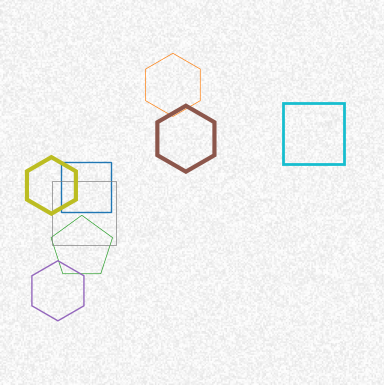[{"shape": "square", "thickness": 1, "radius": 0.32, "center": [0.224, 0.514]}, {"shape": "hexagon", "thickness": 0.5, "radius": 0.41, "center": [0.449, 0.78]}, {"shape": "pentagon", "thickness": 0.5, "radius": 0.42, "center": [0.212, 0.357]}, {"shape": "hexagon", "thickness": 1, "radius": 0.39, "center": [0.15, 0.245]}, {"shape": "hexagon", "thickness": 3, "radius": 0.43, "center": [0.483, 0.64]}, {"shape": "square", "thickness": 0.5, "radius": 0.42, "center": [0.219, 0.447]}, {"shape": "hexagon", "thickness": 3, "radius": 0.37, "center": [0.134, 0.518]}, {"shape": "square", "thickness": 2, "radius": 0.4, "center": [0.814, 0.653]}]